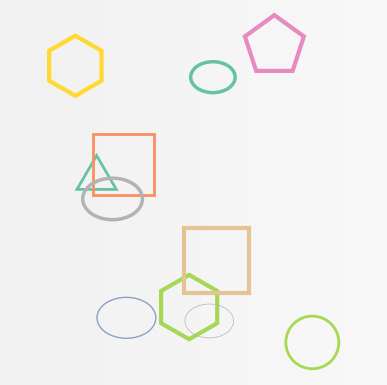[{"shape": "oval", "thickness": 2.5, "radius": 0.29, "center": [0.549, 0.8]}, {"shape": "triangle", "thickness": 2, "radius": 0.29, "center": [0.249, 0.537]}, {"shape": "square", "thickness": 2, "radius": 0.4, "center": [0.318, 0.572]}, {"shape": "oval", "thickness": 1, "radius": 0.38, "center": [0.326, 0.175]}, {"shape": "pentagon", "thickness": 3, "radius": 0.4, "center": [0.708, 0.881]}, {"shape": "hexagon", "thickness": 3, "radius": 0.42, "center": [0.488, 0.202]}, {"shape": "circle", "thickness": 2, "radius": 0.34, "center": [0.806, 0.111]}, {"shape": "hexagon", "thickness": 3, "radius": 0.39, "center": [0.194, 0.829]}, {"shape": "square", "thickness": 3, "radius": 0.42, "center": [0.559, 0.322]}, {"shape": "oval", "thickness": 0.5, "radius": 0.31, "center": [0.54, 0.166]}, {"shape": "oval", "thickness": 2.5, "radius": 0.39, "center": [0.29, 0.483]}]